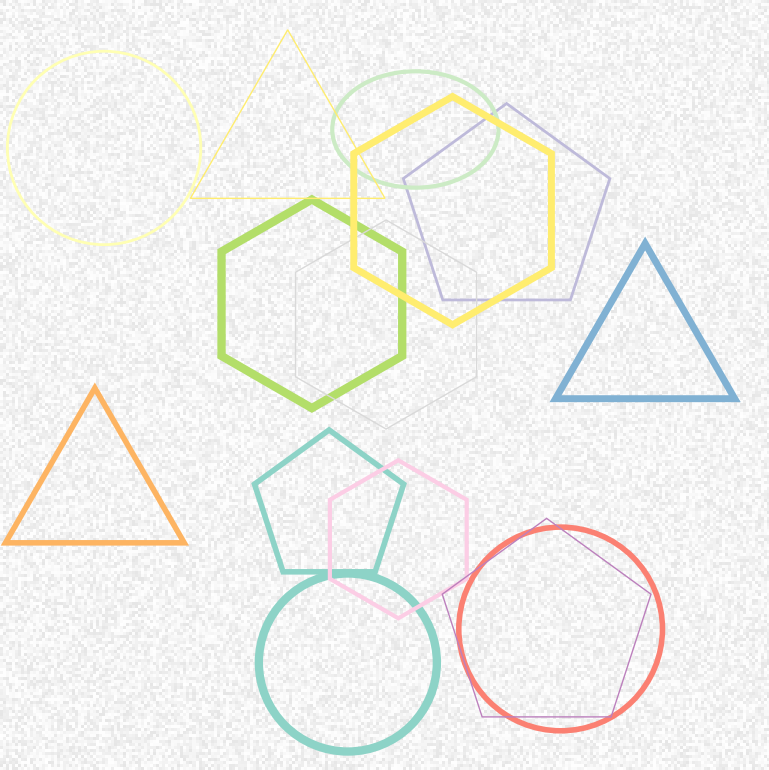[{"shape": "pentagon", "thickness": 2, "radius": 0.51, "center": [0.427, 0.34]}, {"shape": "circle", "thickness": 3, "radius": 0.58, "center": [0.452, 0.14]}, {"shape": "circle", "thickness": 1, "radius": 0.63, "center": [0.135, 0.808]}, {"shape": "pentagon", "thickness": 1, "radius": 0.71, "center": [0.658, 0.725]}, {"shape": "circle", "thickness": 2, "radius": 0.66, "center": [0.728, 0.183]}, {"shape": "triangle", "thickness": 2.5, "radius": 0.67, "center": [0.838, 0.549]}, {"shape": "triangle", "thickness": 2, "radius": 0.67, "center": [0.123, 0.362]}, {"shape": "hexagon", "thickness": 3, "radius": 0.68, "center": [0.405, 0.605]}, {"shape": "hexagon", "thickness": 1.5, "radius": 0.51, "center": [0.517, 0.3]}, {"shape": "hexagon", "thickness": 0.5, "radius": 0.68, "center": [0.501, 0.579]}, {"shape": "pentagon", "thickness": 0.5, "radius": 0.71, "center": [0.71, 0.184]}, {"shape": "oval", "thickness": 1.5, "radius": 0.54, "center": [0.539, 0.832]}, {"shape": "hexagon", "thickness": 2.5, "radius": 0.74, "center": [0.588, 0.726]}, {"shape": "triangle", "thickness": 0.5, "radius": 0.73, "center": [0.374, 0.815]}]